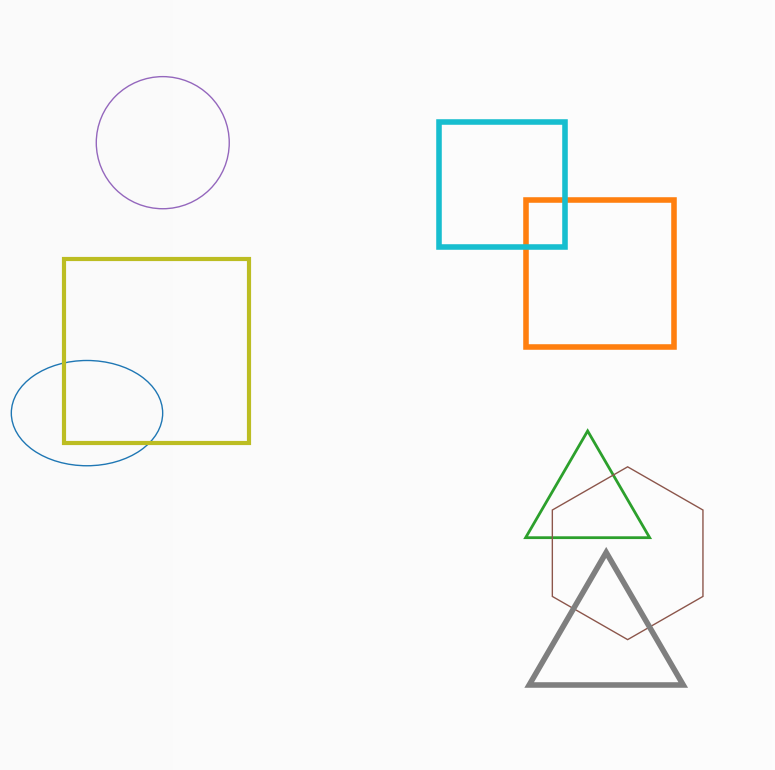[{"shape": "oval", "thickness": 0.5, "radius": 0.49, "center": [0.112, 0.463]}, {"shape": "square", "thickness": 2, "radius": 0.48, "center": [0.774, 0.645]}, {"shape": "triangle", "thickness": 1, "radius": 0.46, "center": [0.758, 0.348]}, {"shape": "circle", "thickness": 0.5, "radius": 0.43, "center": [0.21, 0.815]}, {"shape": "hexagon", "thickness": 0.5, "radius": 0.56, "center": [0.81, 0.282]}, {"shape": "triangle", "thickness": 2, "radius": 0.57, "center": [0.782, 0.168]}, {"shape": "square", "thickness": 1.5, "radius": 0.6, "center": [0.202, 0.544]}, {"shape": "square", "thickness": 2, "radius": 0.41, "center": [0.648, 0.761]}]